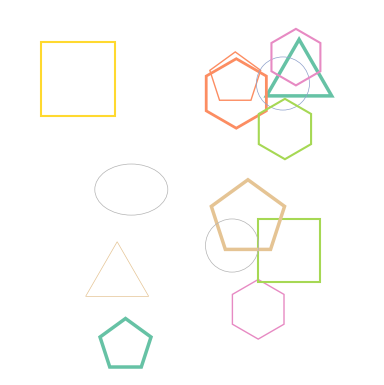[{"shape": "pentagon", "thickness": 2.5, "radius": 0.35, "center": [0.326, 0.103]}, {"shape": "triangle", "thickness": 2.5, "radius": 0.49, "center": [0.777, 0.8]}, {"shape": "hexagon", "thickness": 2, "radius": 0.45, "center": [0.614, 0.757]}, {"shape": "pentagon", "thickness": 1, "radius": 0.35, "center": [0.611, 0.796]}, {"shape": "circle", "thickness": 0.5, "radius": 0.35, "center": [0.735, 0.783]}, {"shape": "hexagon", "thickness": 1.5, "radius": 0.37, "center": [0.769, 0.852]}, {"shape": "hexagon", "thickness": 1, "radius": 0.39, "center": [0.671, 0.197]}, {"shape": "square", "thickness": 1.5, "radius": 0.41, "center": [0.75, 0.349]}, {"shape": "hexagon", "thickness": 1.5, "radius": 0.39, "center": [0.74, 0.665]}, {"shape": "square", "thickness": 1.5, "radius": 0.48, "center": [0.202, 0.794]}, {"shape": "pentagon", "thickness": 2.5, "radius": 0.5, "center": [0.644, 0.433]}, {"shape": "triangle", "thickness": 0.5, "radius": 0.47, "center": [0.304, 0.278]}, {"shape": "oval", "thickness": 0.5, "radius": 0.47, "center": [0.341, 0.508]}, {"shape": "circle", "thickness": 0.5, "radius": 0.35, "center": [0.603, 0.362]}]